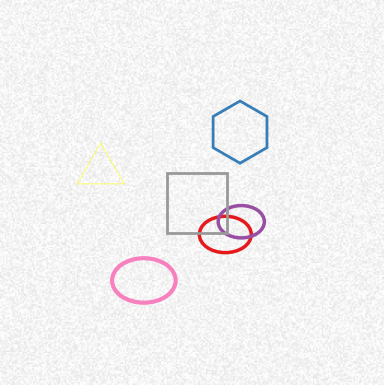[{"shape": "oval", "thickness": 2.5, "radius": 0.34, "center": [0.585, 0.391]}, {"shape": "hexagon", "thickness": 2, "radius": 0.4, "center": [0.623, 0.657]}, {"shape": "oval", "thickness": 2.5, "radius": 0.3, "center": [0.627, 0.424]}, {"shape": "triangle", "thickness": 0.5, "radius": 0.35, "center": [0.262, 0.558]}, {"shape": "oval", "thickness": 3, "radius": 0.41, "center": [0.374, 0.272]}, {"shape": "square", "thickness": 2, "radius": 0.39, "center": [0.512, 0.473]}]